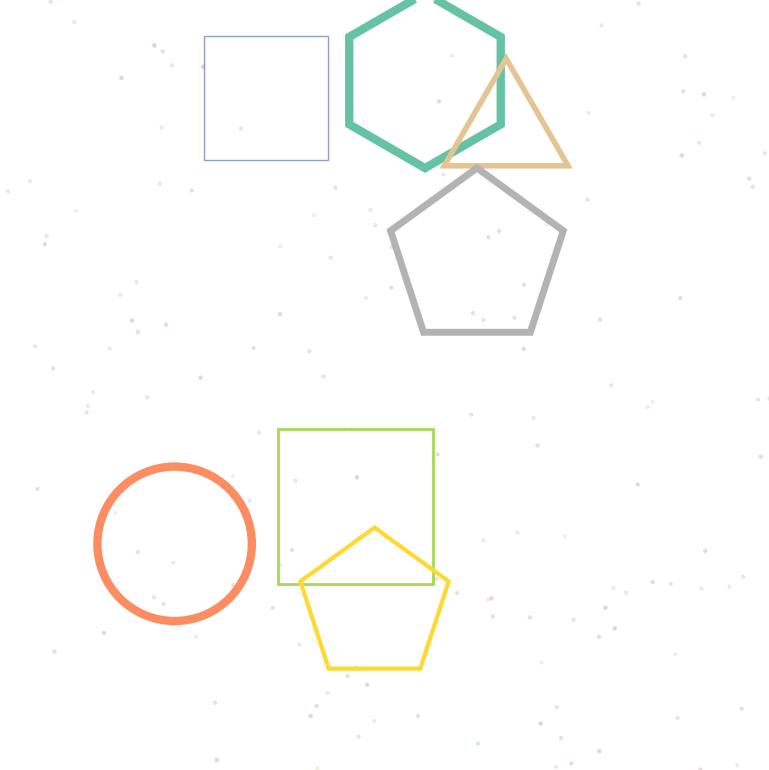[{"shape": "hexagon", "thickness": 3, "radius": 0.57, "center": [0.552, 0.895]}, {"shape": "circle", "thickness": 3, "radius": 0.5, "center": [0.227, 0.294]}, {"shape": "square", "thickness": 0.5, "radius": 0.4, "center": [0.346, 0.873]}, {"shape": "square", "thickness": 1, "radius": 0.5, "center": [0.462, 0.342]}, {"shape": "pentagon", "thickness": 1.5, "radius": 0.51, "center": [0.486, 0.214]}, {"shape": "triangle", "thickness": 2, "radius": 0.46, "center": [0.657, 0.831]}, {"shape": "pentagon", "thickness": 2.5, "radius": 0.59, "center": [0.619, 0.664]}]